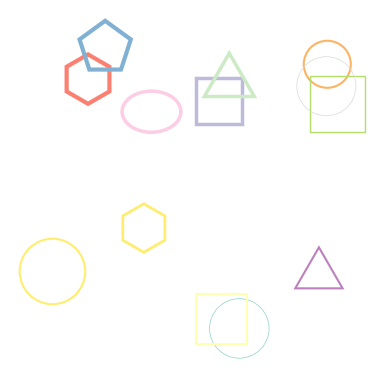[{"shape": "circle", "thickness": 0.5, "radius": 0.39, "center": [0.622, 0.147]}, {"shape": "square", "thickness": 1.5, "radius": 0.33, "center": [0.575, 0.171]}, {"shape": "square", "thickness": 2.5, "radius": 0.3, "center": [0.569, 0.737]}, {"shape": "hexagon", "thickness": 3, "radius": 0.32, "center": [0.229, 0.795]}, {"shape": "pentagon", "thickness": 3, "radius": 0.35, "center": [0.273, 0.876]}, {"shape": "circle", "thickness": 1.5, "radius": 0.31, "center": [0.85, 0.833]}, {"shape": "square", "thickness": 1, "radius": 0.36, "center": [0.877, 0.731]}, {"shape": "oval", "thickness": 2.5, "radius": 0.38, "center": [0.393, 0.71]}, {"shape": "circle", "thickness": 0.5, "radius": 0.38, "center": [0.848, 0.776]}, {"shape": "triangle", "thickness": 1.5, "radius": 0.35, "center": [0.828, 0.287]}, {"shape": "triangle", "thickness": 2.5, "radius": 0.37, "center": [0.596, 0.787]}, {"shape": "circle", "thickness": 1.5, "radius": 0.43, "center": [0.136, 0.295]}, {"shape": "hexagon", "thickness": 2, "radius": 0.32, "center": [0.374, 0.408]}]